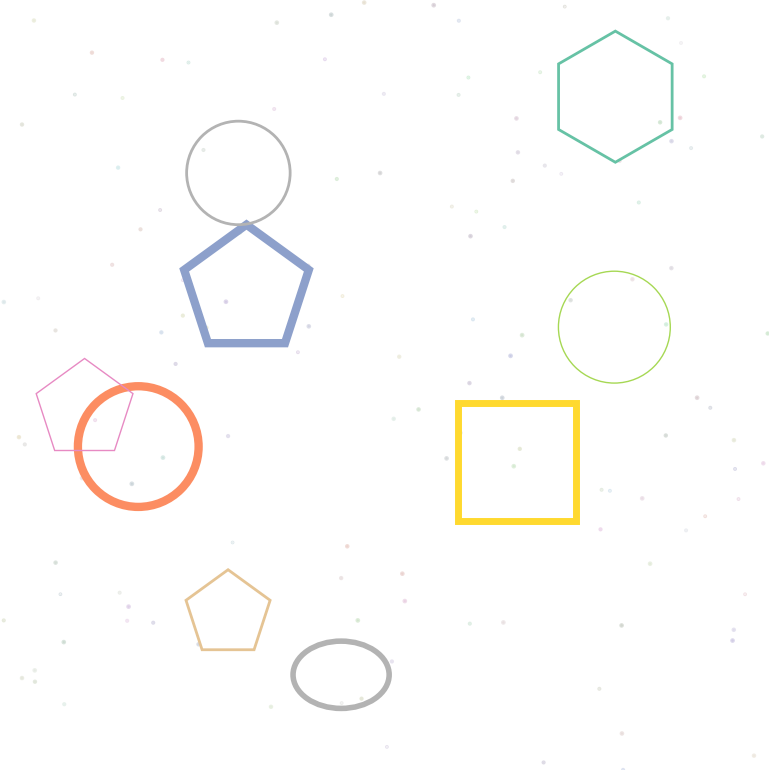[{"shape": "hexagon", "thickness": 1, "radius": 0.43, "center": [0.799, 0.874]}, {"shape": "circle", "thickness": 3, "radius": 0.39, "center": [0.18, 0.42]}, {"shape": "pentagon", "thickness": 3, "radius": 0.43, "center": [0.32, 0.623]}, {"shape": "pentagon", "thickness": 0.5, "radius": 0.33, "center": [0.11, 0.468]}, {"shape": "circle", "thickness": 0.5, "radius": 0.36, "center": [0.798, 0.575]}, {"shape": "square", "thickness": 2.5, "radius": 0.38, "center": [0.672, 0.4]}, {"shape": "pentagon", "thickness": 1, "radius": 0.29, "center": [0.296, 0.203]}, {"shape": "oval", "thickness": 2, "radius": 0.31, "center": [0.443, 0.124]}, {"shape": "circle", "thickness": 1, "radius": 0.34, "center": [0.31, 0.775]}]